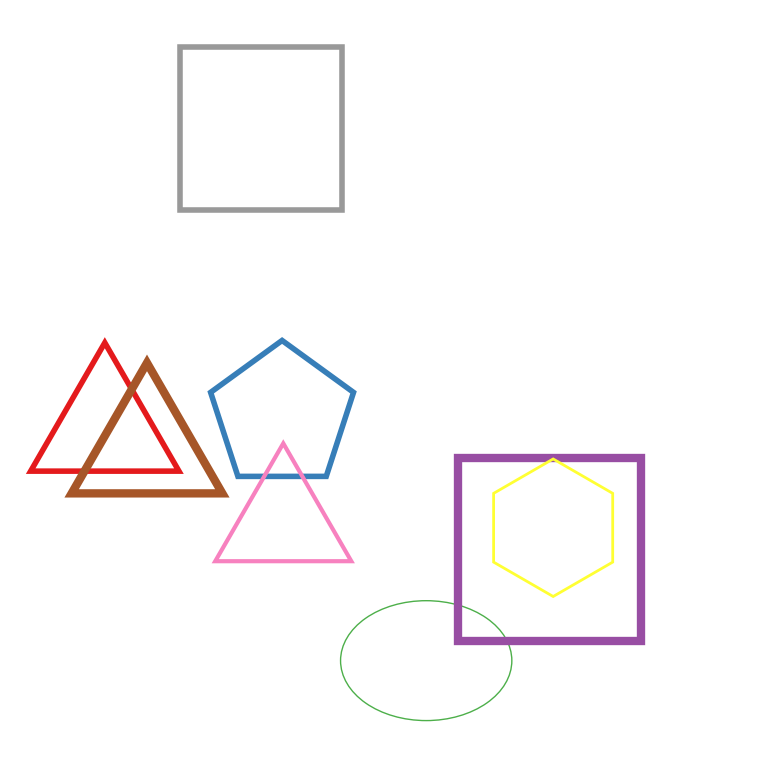[{"shape": "triangle", "thickness": 2, "radius": 0.56, "center": [0.136, 0.444]}, {"shape": "pentagon", "thickness": 2, "radius": 0.49, "center": [0.366, 0.46]}, {"shape": "oval", "thickness": 0.5, "radius": 0.56, "center": [0.554, 0.142]}, {"shape": "square", "thickness": 3, "radius": 0.59, "center": [0.714, 0.286]}, {"shape": "hexagon", "thickness": 1, "radius": 0.45, "center": [0.718, 0.315]}, {"shape": "triangle", "thickness": 3, "radius": 0.56, "center": [0.191, 0.416]}, {"shape": "triangle", "thickness": 1.5, "radius": 0.51, "center": [0.368, 0.322]}, {"shape": "square", "thickness": 2, "radius": 0.53, "center": [0.339, 0.833]}]